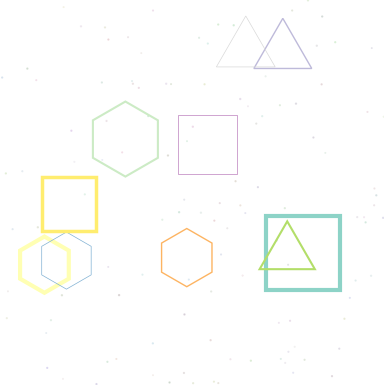[{"shape": "square", "thickness": 3, "radius": 0.48, "center": [0.787, 0.342]}, {"shape": "hexagon", "thickness": 3, "radius": 0.37, "center": [0.115, 0.313]}, {"shape": "triangle", "thickness": 1, "radius": 0.43, "center": [0.735, 0.866]}, {"shape": "hexagon", "thickness": 0.5, "radius": 0.37, "center": [0.173, 0.323]}, {"shape": "hexagon", "thickness": 1, "radius": 0.38, "center": [0.485, 0.331]}, {"shape": "triangle", "thickness": 1.5, "radius": 0.41, "center": [0.746, 0.342]}, {"shape": "triangle", "thickness": 0.5, "radius": 0.44, "center": [0.638, 0.87]}, {"shape": "square", "thickness": 0.5, "radius": 0.38, "center": [0.54, 0.625]}, {"shape": "hexagon", "thickness": 1.5, "radius": 0.49, "center": [0.326, 0.639]}, {"shape": "square", "thickness": 2.5, "radius": 0.35, "center": [0.18, 0.471]}]